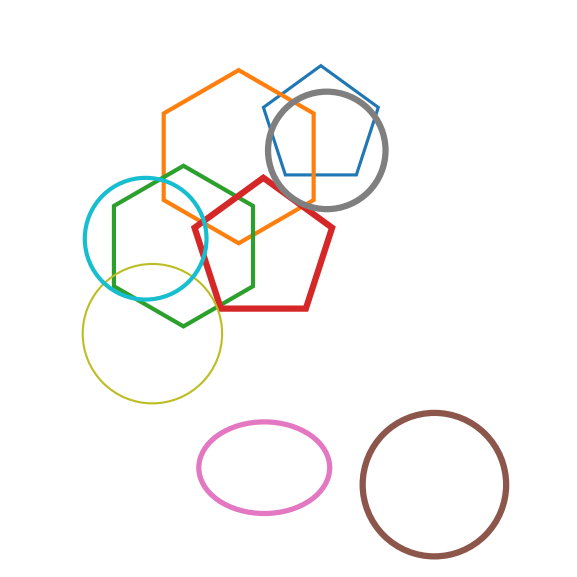[{"shape": "pentagon", "thickness": 1.5, "radius": 0.52, "center": [0.556, 0.781]}, {"shape": "hexagon", "thickness": 2, "radius": 0.75, "center": [0.413, 0.728]}, {"shape": "hexagon", "thickness": 2, "radius": 0.7, "center": [0.318, 0.573]}, {"shape": "pentagon", "thickness": 3, "radius": 0.63, "center": [0.456, 0.566]}, {"shape": "circle", "thickness": 3, "radius": 0.62, "center": [0.752, 0.16]}, {"shape": "oval", "thickness": 2.5, "radius": 0.57, "center": [0.458, 0.189]}, {"shape": "circle", "thickness": 3, "radius": 0.51, "center": [0.566, 0.739]}, {"shape": "circle", "thickness": 1, "radius": 0.6, "center": [0.264, 0.421]}, {"shape": "circle", "thickness": 2, "radius": 0.53, "center": [0.252, 0.586]}]